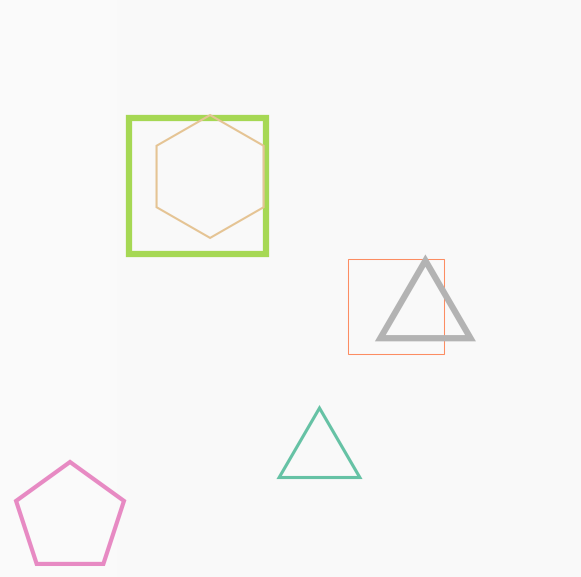[{"shape": "triangle", "thickness": 1.5, "radius": 0.4, "center": [0.55, 0.212]}, {"shape": "square", "thickness": 0.5, "radius": 0.41, "center": [0.681, 0.469]}, {"shape": "pentagon", "thickness": 2, "radius": 0.49, "center": [0.12, 0.102]}, {"shape": "square", "thickness": 3, "radius": 0.59, "center": [0.34, 0.678]}, {"shape": "hexagon", "thickness": 1, "radius": 0.53, "center": [0.361, 0.694]}, {"shape": "triangle", "thickness": 3, "radius": 0.45, "center": [0.732, 0.458]}]